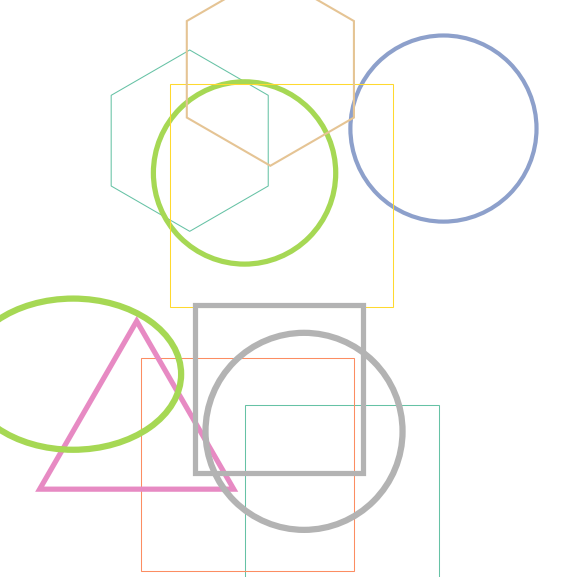[{"shape": "hexagon", "thickness": 0.5, "radius": 0.79, "center": [0.328, 0.756]}, {"shape": "square", "thickness": 0.5, "radius": 0.84, "center": [0.592, 0.131]}, {"shape": "square", "thickness": 0.5, "radius": 0.92, "center": [0.429, 0.195]}, {"shape": "circle", "thickness": 2, "radius": 0.81, "center": [0.768, 0.777]}, {"shape": "triangle", "thickness": 2.5, "radius": 0.97, "center": [0.237, 0.249]}, {"shape": "circle", "thickness": 2.5, "radius": 0.79, "center": [0.423, 0.7]}, {"shape": "oval", "thickness": 3, "radius": 0.93, "center": [0.127, 0.351]}, {"shape": "square", "thickness": 0.5, "radius": 0.97, "center": [0.487, 0.661]}, {"shape": "hexagon", "thickness": 1, "radius": 0.84, "center": [0.468, 0.879]}, {"shape": "square", "thickness": 2.5, "radius": 0.73, "center": [0.483, 0.325]}, {"shape": "circle", "thickness": 3, "radius": 0.85, "center": [0.526, 0.252]}]